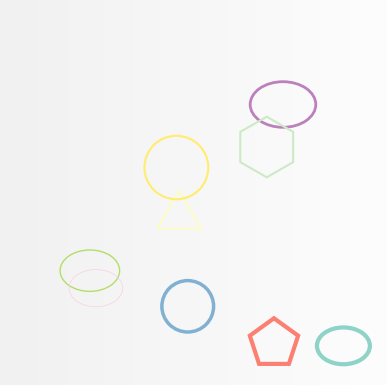[{"shape": "oval", "thickness": 3, "radius": 0.34, "center": [0.886, 0.102]}, {"shape": "triangle", "thickness": 1, "radius": 0.33, "center": [0.462, 0.439]}, {"shape": "pentagon", "thickness": 3, "radius": 0.33, "center": [0.707, 0.108]}, {"shape": "circle", "thickness": 2.5, "radius": 0.33, "center": [0.484, 0.204]}, {"shape": "oval", "thickness": 1, "radius": 0.38, "center": [0.232, 0.297]}, {"shape": "oval", "thickness": 0.5, "radius": 0.35, "center": [0.247, 0.252]}, {"shape": "oval", "thickness": 2, "radius": 0.42, "center": [0.73, 0.729]}, {"shape": "hexagon", "thickness": 1.5, "radius": 0.39, "center": [0.688, 0.618]}, {"shape": "circle", "thickness": 1.5, "radius": 0.41, "center": [0.455, 0.565]}]